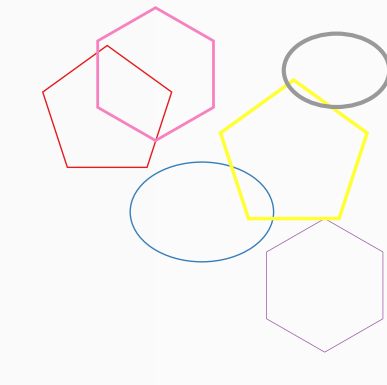[{"shape": "pentagon", "thickness": 1, "radius": 0.87, "center": [0.277, 0.707]}, {"shape": "oval", "thickness": 1, "radius": 0.93, "center": [0.521, 0.449]}, {"shape": "hexagon", "thickness": 0.5, "radius": 0.87, "center": [0.838, 0.259]}, {"shape": "pentagon", "thickness": 2.5, "radius": 0.99, "center": [0.758, 0.593]}, {"shape": "hexagon", "thickness": 2, "radius": 0.86, "center": [0.402, 0.807]}, {"shape": "oval", "thickness": 3, "radius": 0.68, "center": [0.868, 0.817]}]